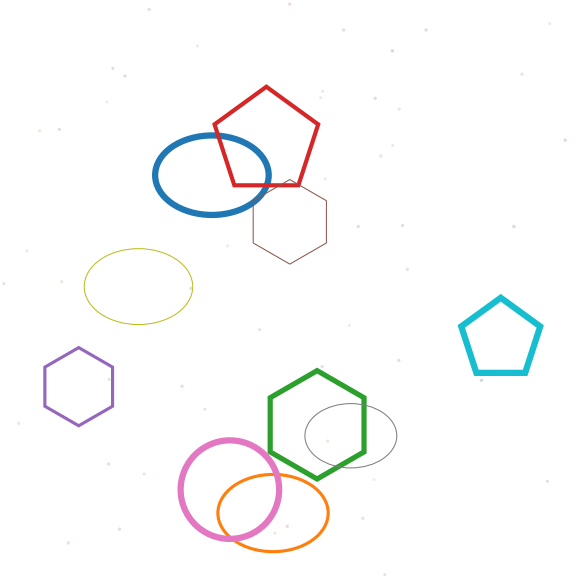[{"shape": "oval", "thickness": 3, "radius": 0.49, "center": [0.367, 0.696]}, {"shape": "oval", "thickness": 1.5, "radius": 0.48, "center": [0.473, 0.111]}, {"shape": "hexagon", "thickness": 2.5, "radius": 0.47, "center": [0.549, 0.264]}, {"shape": "pentagon", "thickness": 2, "radius": 0.47, "center": [0.461, 0.755]}, {"shape": "hexagon", "thickness": 1.5, "radius": 0.34, "center": [0.136, 0.33]}, {"shape": "hexagon", "thickness": 0.5, "radius": 0.37, "center": [0.502, 0.615]}, {"shape": "circle", "thickness": 3, "radius": 0.43, "center": [0.398, 0.151]}, {"shape": "oval", "thickness": 0.5, "radius": 0.4, "center": [0.608, 0.245]}, {"shape": "oval", "thickness": 0.5, "radius": 0.47, "center": [0.24, 0.503]}, {"shape": "pentagon", "thickness": 3, "radius": 0.36, "center": [0.867, 0.412]}]